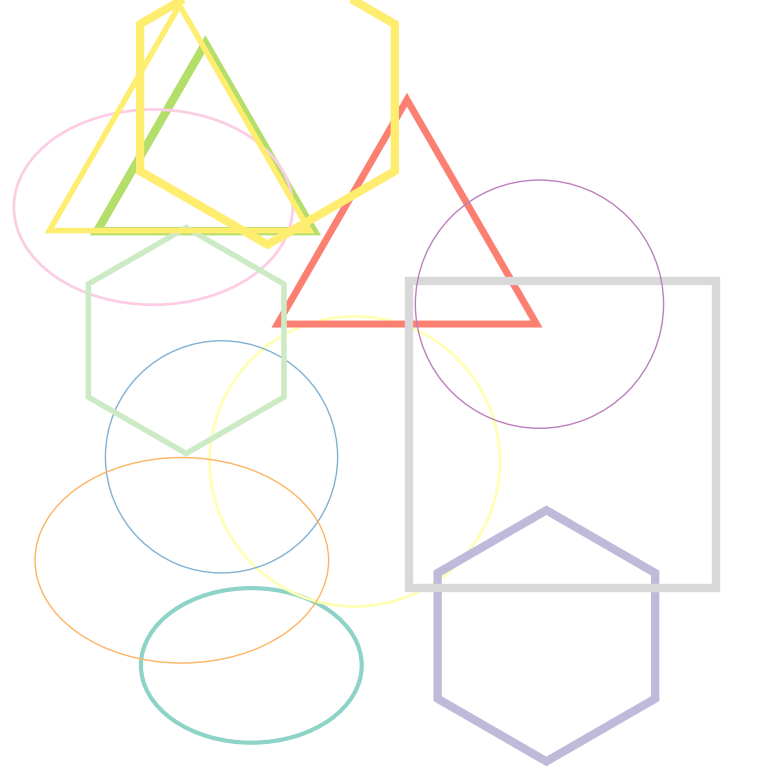[{"shape": "oval", "thickness": 1.5, "radius": 0.72, "center": [0.326, 0.136]}, {"shape": "circle", "thickness": 1, "radius": 0.94, "center": [0.461, 0.401]}, {"shape": "hexagon", "thickness": 3, "radius": 0.82, "center": [0.71, 0.174]}, {"shape": "triangle", "thickness": 2.5, "radius": 0.97, "center": [0.529, 0.676]}, {"shape": "circle", "thickness": 0.5, "radius": 0.75, "center": [0.288, 0.407]}, {"shape": "oval", "thickness": 0.5, "radius": 0.95, "center": [0.236, 0.272]}, {"shape": "triangle", "thickness": 3, "radius": 0.81, "center": [0.267, 0.781]}, {"shape": "oval", "thickness": 1, "radius": 0.91, "center": [0.199, 0.731]}, {"shape": "square", "thickness": 3, "radius": 1.0, "center": [0.73, 0.436]}, {"shape": "circle", "thickness": 0.5, "radius": 0.81, "center": [0.701, 0.605]}, {"shape": "hexagon", "thickness": 2, "radius": 0.73, "center": [0.242, 0.558]}, {"shape": "triangle", "thickness": 2, "radius": 0.98, "center": [0.233, 0.798]}, {"shape": "hexagon", "thickness": 3, "radius": 0.95, "center": [0.347, 0.873]}]